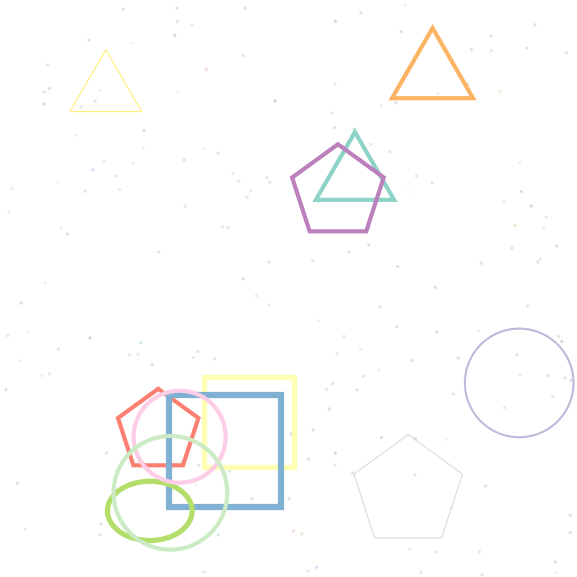[{"shape": "triangle", "thickness": 2, "radius": 0.39, "center": [0.615, 0.692]}, {"shape": "square", "thickness": 2.5, "radius": 0.39, "center": [0.431, 0.268]}, {"shape": "circle", "thickness": 1, "radius": 0.47, "center": [0.899, 0.336]}, {"shape": "pentagon", "thickness": 2, "radius": 0.37, "center": [0.274, 0.253]}, {"shape": "square", "thickness": 3, "radius": 0.49, "center": [0.389, 0.219]}, {"shape": "triangle", "thickness": 2, "radius": 0.4, "center": [0.749, 0.87]}, {"shape": "oval", "thickness": 2.5, "radius": 0.37, "center": [0.259, 0.114]}, {"shape": "circle", "thickness": 2, "radius": 0.4, "center": [0.311, 0.243]}, {"shape": "pentagon", "thickness": 0.5, "radius": 0.49, "center": [0.707, 0.148]}, {"shape": "pentagon", "thickness": 2, "radius": 0.42, "center": [0.585, 0.666]}, {"shape": "circle", "thickness": 2, "radius": 0.49, "center": [0.295, 0.146]}, {"shape": "triangle", "thickness": 0.5, "radius": 0.36, "center": [0.183, 0.842]}]